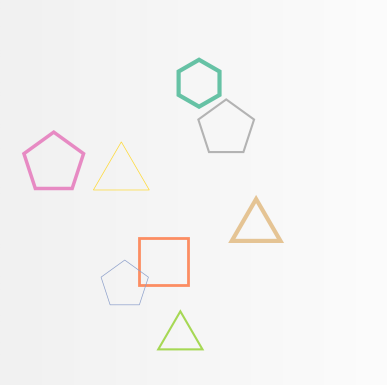[{"shape": "hexagon", "thickness": 3, "radius": 0.3, "center": [0.514, 0.784]}, {"shape": "square", "thickness": 2, "radius": 0.31, "center": [0.422, 0.321]}, {"shape": "pentagon", "thickness": 0.5, "radius": 0.32, "center": [0.322, 0.26]}, {"shape": "pentagon", "thickness": 2.5, "radius": 0.4, "center": [0.139, 0.576]}, {"shape": "triangle", "thickness": 1.5, "radius": 0.33, "center": [0.465, 0.125]}, {"shape": "triangle", "thickness": 0.5, "radius": 0.42, "center": [0.313, 0.548]}, {"shape": "triangle", "thickness": 3, "radius": 0.36, "center": [0.661, 0.411]}, {"shape": "pentagon", "thickness": 1.5, "radius": 0.38, "center": [0.584, 0.666]}]